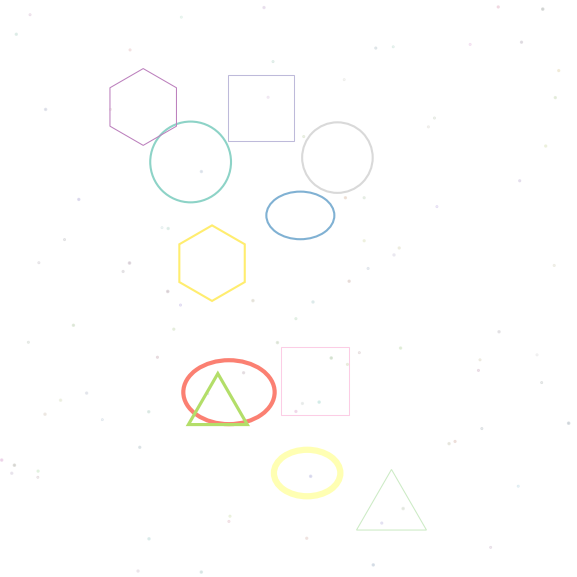[{"shape": "circle", "thickness": 1, "radius": 0.35, "center": [0.33, 0.719]}, {"shape": "oval", "thickness": 3, "radius": 0.29, "center": [0.532, 0.18]}, {"shape": "square", "thickness": 0.5, "radius": 0.29, "center": [0.451, 0.812]}, {"shape": "oval", "thickness": 2, "radius": 0.4, "center": [0.397, 0.32]}, {"shape": "oval", "thickness": 1, "radius": 0.29, "center": [0.52, 0.626]}, {"shape": "triangle", "thickness": 1.5, "radius": 0.29, "center": [0.377, 0.293]}, {"shape": "square", "thickness": 0.5, "radius": 0.29, "center": [0.546, 0.339]}, {"shape": "circle", "thickness": 1, "radius": 0.31, "center": [0.584, 0.726]}, {"shape": "hexagon", "thickness": 0.5, "radius": 0.33, "center": [0.248, 0.814]}, {"shape": "triangle", "thickness": 0.5, "radius": 0.35, "center": [0.678, 0.116]}, {"shape": "hexagon", "thickness": 1, "radius": 0.33, "center": [0.367, 0.543]}]